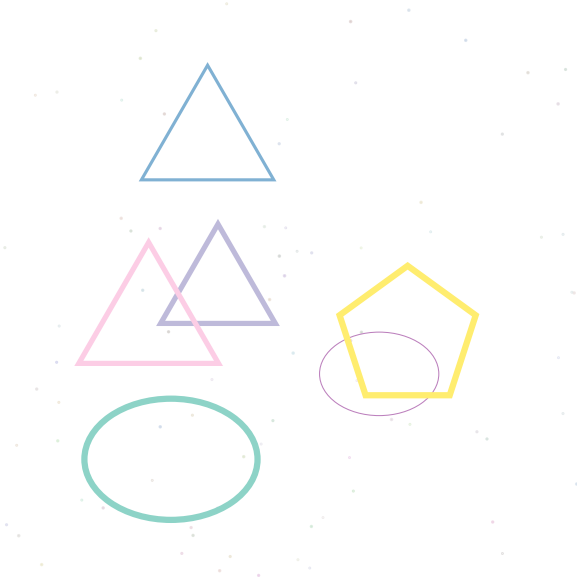[{"shape": "oval", "thickness": 3, "radius": 0.75, "center": [0.296, 0.204]}, {"shape": "triangle", "thickness": 2.5, "radius": 0.57, "center": [0.377, 0.496]}, {"shape": "triangle", "thickness": 1.5, "radius": 0.66, "center": [0.359, 0.754]}, {"shape": "triangle", "thickness": 2.5, "radius": 0.7, "center": [0.257, 0.44]}, {"shape": "oval", "thickness": 0.5, "radius": 0.52, "center": [0.657, 0.352]}, {"shape": "pentagon", "thickness": 3, "radius": 0.62, "center": [0.706, 0.415]}]